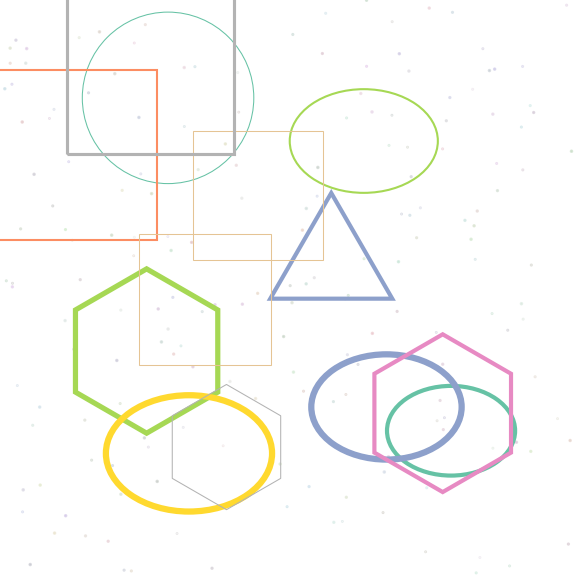[{"shape": "circle", "thickness": 0.5, "radius": 0.74, "center": [0.291, 0.83]}, {"shape": "oval", "thickness": 2, "radius": 0.55, "center": [0.781, 0.253]}, {"shape": "square", "thickness": 1, "radius": 0.74, "center": [0.125, 0.731]}, {"shape": "oval", "thickness": 3, "radius": 0.65, "center": [0.669, 0.294]}, {"shape": "triangle", "thickness": 2, "radius": 0.61, "center": [0.574, 0.543]}, {"shape": "hexagon", "thickness": 2, "radius": 0.68, "center": [0.767, 0.284]}, {"shape": "hexagon", "thickness": 2.5, "radius": 0.71, "center": [0.254, 0.391]}, {"shape": "oval", "thickness": 1, "radius": 0.64, "center": [0.63, 0.755]}, {"shape": "oval", "thickness": 3, "radius": 0.72, "center": [0.327, 0.214]}, {"shape": "square", "thickness": 0.5, "radius": 0.57, "center": [0.355, 0.481]}, {"shape": "square", "thickness": 0.5, "radius": 0.56, "center": [0.446, 0.66]}, {"shape": "square", "thickness": 1.5, "radius": 0.72, "center": [0.261, 0.877]}, {"shape": "hexagon", "thickness": 0.5, "radius": 0.54, "center": [0.392, 0.225]}]